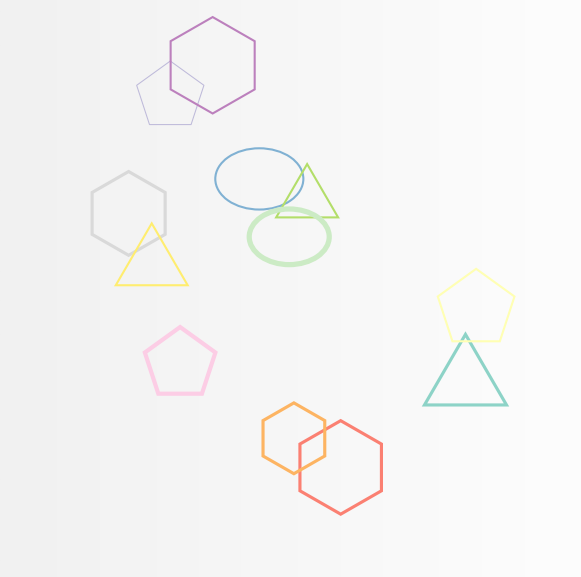[{"shape": "triangle", "thickness": 1.5, "radius": 0.41, "center": [0.801, 0.339]}, {"shape": "pentagon", "thickness": 1, "radius": 0.35, "center": [0.819, 0.464]}, {"shape": "pentagon", "thickness": 0.5, "radius": 0.3, "center": [0.293, 0.833]}, {"shape": "hexagon", "thickness": 1.5, "radius": 0.4, "center": [0.586, 0.19]}, {"shape": "oval", "thickness": 1, "radius": 0.38, "center": [0.446, 0.689]}, {"shape": "hexagon", "thickness": 1.5, "radius": 0.31, "center": [0.506, 0.24]}, {"shape": "triangle", "thickness": 1, "radius": 0.31, "center": [0.528, 0.653]}, {"shape": "pentagon", "thickness": 2, "radius": 0.32, "center": [0.31, 0.369]}, {"shape": "hexagon", "thickness": 1.5, "radius": 0.36, "center": [0.221, 0.63]}, {"shape": "hexagon", "thickness": 1, "radius": 0.42, "center": [0.366, 0.886]}, {"shape": "oval", "thickness": 2.5, "radius": 0.34, "center": [0.498, 0.589]}, {"shape": "triangle", "thickness": 1, "radius": 0.36, "center": [0.261, 0.541]}]